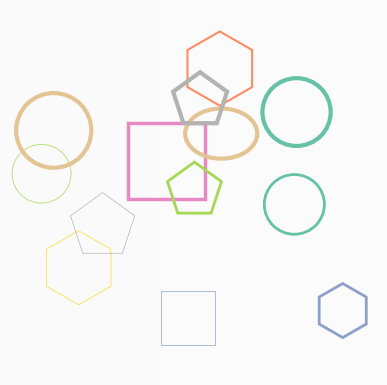[{"shape": "circle", "thickness": 2, "radius": 0.39, "center": [0.76, 0.469]}, {"shape": "circle", "thickness": 3, "radius": 0.44, "center": [0.765, 0.709]}, {"shape": "hexagon", "thickness": 1.5, "radius": 0.48, "center": [0.567, 0.822]}, {"shape": "square", "thickness": 0.5, "radius": 0.35, "center": [0.486, 0.174]}, {"shape": "hexagon", "thickness": 2, "radius": 0.35, "center": [0.884, 0.193]}, {"shape": "square", "thickness": 2.5, "radius": 0.49, "center": [0.429, 0.582]}, {"shape": "pentagon", "thickness": 2, "radius": 0.37, "center": [0.502, 0.506]}, {"shape": "circle", "thickness": 0.5, "radius": 0.38, "center": [0.107, 0.549]}, {"shape": "hexagon", "thickness": 0.5, "radius": 0.48, "center": [0.203, 0.305]}, {"shape": "circle", "thickness": 3, "radius": 0.49, "center": [0.139, 0.661]}, {"shape": "oval", "thickness": 3, "radius": 0.47, "center": [0.571, 0.653]}, {"shape": "pentagon", "thickness": 0.5, "radius": 0.44, "center": [0.265, 0.413]}, {"shape": "pentagon", "thickness": 3, "radius": 0.37, "center": [0.516, 0.739]}]